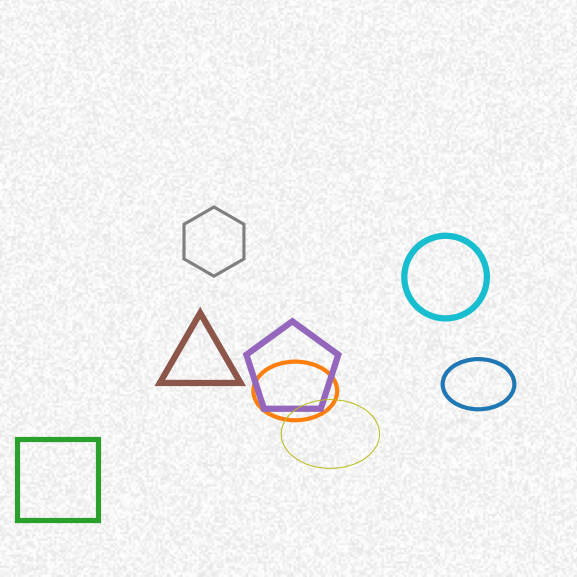[{"shape": "oval", "thickness": 2, "radius": 0.31, "center": [0.829, 0.334]}, {"shape": "oval", "thickness": 2, "radius": 0.36, "center": [0.511, 0.322]}, {"shape": "square", "thickness": 2.5, "radius": 0.35, "center": [0.1, 0.168]}, {"shape": "pentagon", "thickness": 3, "radius": 0.42, "center": [0.506, 0.359]}, {"shape": "triangle", "thickness": 3, "radius": 0.4, "center": [0.347, 0.376]}, {"shape": "hexagon", "thickness": 1.5, "radius": 0.3, "center": [0.371, 0.581]}, {"shape": "oval", "thickness": 0.5, "radius": 0.43, "center": [0.572, 0.248]}, {"shape": "circle", "thickness": 3, "radius": 0.36, "center": [0.772, 0.519]}]